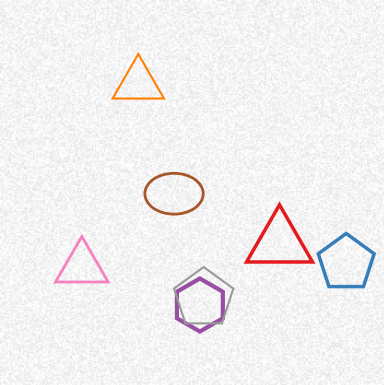[{"shape": "triangle", "thickness": 2.5, "radius": 0.49, "center": [0.726, 0.369]}, {"shape": "pentagon", "thickness": 2.5, "radius": 0.38, "center": [0.899, 0.317]}, {"shape": "hexagon", "thickness": 3, "radius": 0.34, "center": [0.519, 0.208]}, {"shape": "triangle", "thickness": 1.5, "radius": 0.39, "center": [0.359, 0.783]}, {"shape": "oval", "thickness": 2, "radius": 0.38, "center": [0.452, 0.497]}, {"shape": "triangle", "thickness": 2, "radius": 0.39, "center": [0.213, 0.307]}, {"shape": "pentagon", "thickness": 1.5, "radius": 0.4, "center": [0.529, 0.225]}]